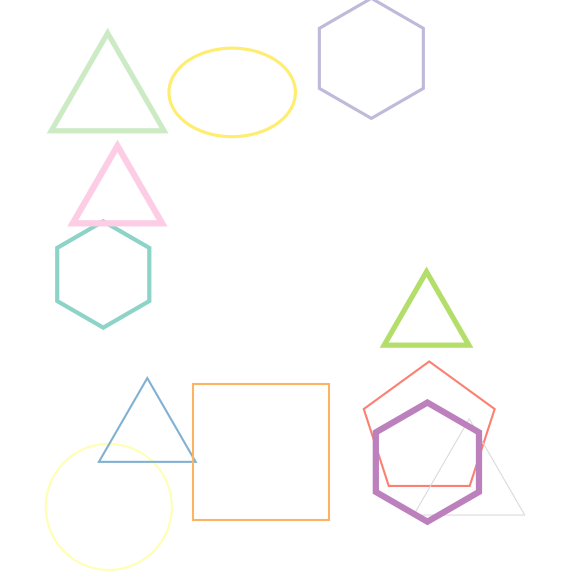[{"shape": "hexagon", "thickness": 2, "radius": 0.46, "center": [0.179, 0.524]}, {"shape": "circle", "thickness": 1, "radius": 0.55, "center": [0.188, 0.121]}, {"shape": "hexagon", "thickness": 1.5, "radius": 0.52, "center": [0.643, 0.898]}, {"shape": "pentagon", "thickness": 1, "radius": 0.6, "center": [0.743, 0.254]}, {"shape": "triangle", "thickness": 1, "radius": 0.48, "center": [0.255, 0.248]}, {"shape": "square", "thickness": 1, "radius": 0.59, "center": [0.452, 0.217]}, {"shape": "triangle", "thickness": 2.5, "radius": 0.42, "center": [0.739, 0.444]}, {"shape": "triangle", "thickness": 3, "radius": 0.45, "center": [0.203, 0.657]}, {"shape": "triangle", "thickness": 0.5, "radius": 0.56, "center": [0.812, 0.163]}, {"shape": "hexagon", "thickness": 3, "radius": 0.52, "center": [0.74, 0.199]}, {"shape": "triangle", "thickness": 2.5, "radius": 0.56, "center": [0.186, 0.829]}, {"shape": "oval", "thickness": 1.5, "radius": 0.55, "center": [0.402, 0.839]}]